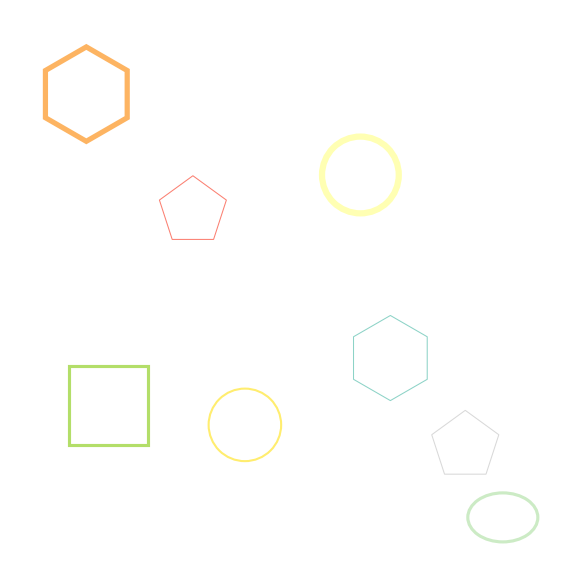[{"shape": "hexagon", "thickness": 0.5, "radius": 0.37, "center": [0.676, 0.379]}, {"shape": "circle", "thickness": 3, "radius": 0.33, "center": [0.624, 0.696]}, {"shape": "pentagon", "thickness": 0.5, "radius": 0.3, "center": [0.334, 0.634]}, {"shape": "hexagon", "thickness": 2.5, "radius": 0.41, "center": [0.149, 0.836]}, {"shape": "square", "thickness": 1.5, "radius": 0.34, "center": [0.188, 0.296]}, {"shape": "pentagon", "thickness": 0.5, "radius": 0.31, "center": [0.806, 0.227]}, {"shape": "oval", "thickness": 1.5, "radius": 0.3, "center": [0.871, 0.103]}, {"shape": "circle", "thickness": 1, "radius": 0.31, "center": [0.424, 0.263]}]